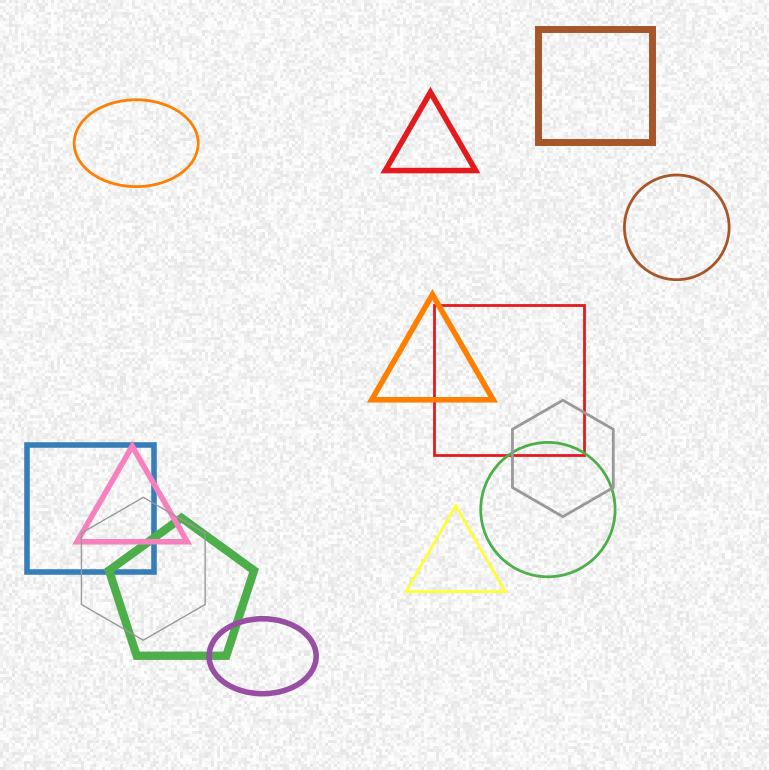[{"shape": "square", "thickness": 1, "radius": 0.49, "center": [0.661, 0.506]}, {"shape": "triangle", "thickness": 2, "radius": 0.34, "center": [0.559, 0.812]}, {"shape": "square", "thickness": 2, "radius": 0.41, "center": [0.117, 0.339]}, {"shape": "circle", "thickness": 1, "radius": 0.44, "center": [0.712, 0.338]}, {"shape": "pentagon", "thickness": 3, "radius": 0.5, "center": [0.236, 0.228]}, {"shape": "oval", "thickness": 2, "radius": 0.35, "center": [0.341, 0.148]}, {"shape": "triangle", "thickness": 2, "radius": 0.46, "center": [0.562, 0.526]}, {"shape": "oval", "thickness": 1, "radius": 0.4, "center": [0.177, 0.814]}, {"shape": "triangle", "thickness": 1, "radius": 0.37, "center": [0.592, 0.269]}, {"shape": "square", "thickness": 2.5, "radius": 0.37, "center": [0.773, 0.889]}, {"shape": "circle", "thickness": 1, "radius": 0.34, "center": [0.879, 0.705]}, {"shape": "triangle", "thickness": 2, "radius": 0.41, "center": [0.172, 0.338]}, {"shape": "hexagon", "thickness": 0.5, "radius": 0.46, "center": [0.186, 0.261]}, {"shape": "hexagon", "thickness": 1, "radius": 0.38, "center": [0.731, 0.405]}]